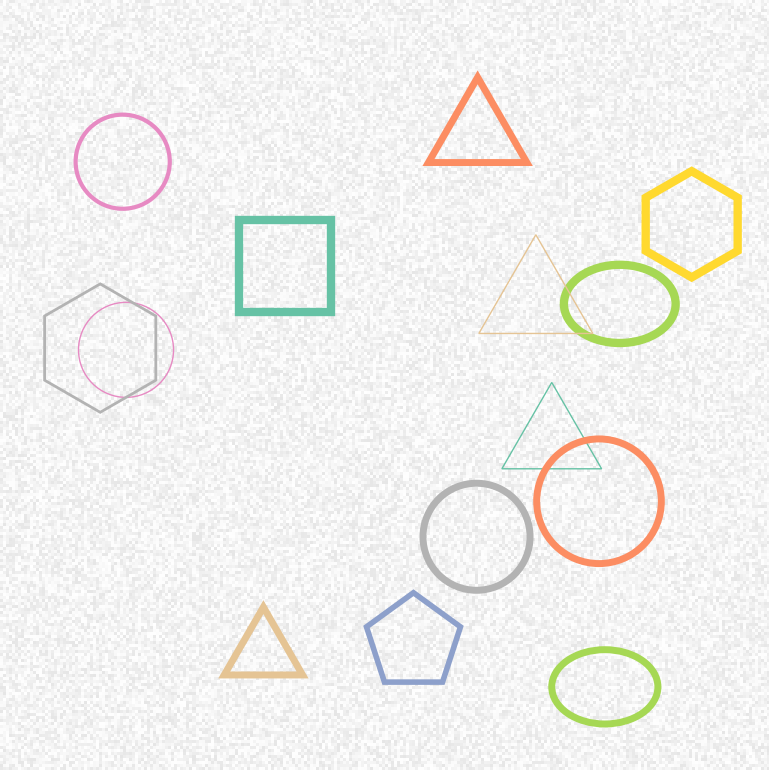[{"shape": "triangle", "thickness": 0.5, "radius": 0.37, "center": [0.717, 0.429]}, {"shape": "square", "thickness": 3, "radius": 0.3, "center": [0.37, 0.654]}, {"shape": "circle", "thickness": 2.5, "radius": 0.4, "center": [0.778, 0.349]}, {"shape": "triangle", "thickness": 2.5, "radius": 0.37, "center": [0.62, 0.826]}, {"shape": "pentagon", "thickness": 2, "radius": 0.32, "center": [0.537, 0.166]}, {"shape": "circle", "thickness": 1.5, "radius": 0.31, "center": [0.159, 0.79]}, {"shape": "circle", "thickness": 0.5, "radius": 0.31, "center": [0.164, 0.546]}, {"shape": "oval", "thickness": 2.5, "radius": 0.34, "center": [0.785, 0.108]}, {"shape": "oval", "thickness": 3, "radius": 0.36, "center": [0.805, 0.605]}, {"shape": "hexagon", "thickness": 3, "radius": 0.34, "center": [0.898, 0.709]}, {"shape": "triangle", "thickness": 0.5, "radius": 0.43, "center": [0.696, 0.61]}, {"shape": "triangle", "thickness": 2.5, "radius": 0.29, "center": [0.342, 0.153]}, {"shape": "circle", "thickness": 2.5, "radius": 0.35, "center": [0.619, 0.303]}, {"shape": "hexagon", "thickness": 1, "radius": 0.42, "center": [0.13, 0.548]}]